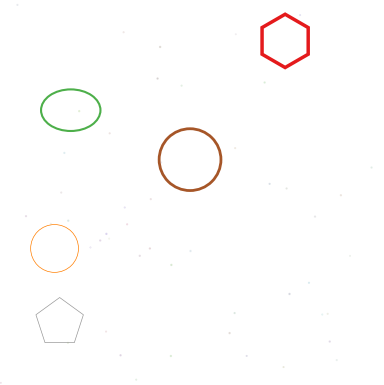[{"shape": "hexagon", "thickness": 2.5, "radius": 0.35, "center": [0.741, 0.894]}, {"shape": "oval", "thickness": 1.5, "radius": 0.39, "center": [0.184, 0.714]}, {"shape": "circle", "thickness": 0.5, "radius": 0.31, "center": [0.142, 0.355]}, {"shape": "circle", "thickness": 2, "radius": 0.4, "center": [0.494, 0.585]}, {"shape": "pentagon", "thickness": 0.5, "radius": 0.32, "center": [0.155, 0.162]}]